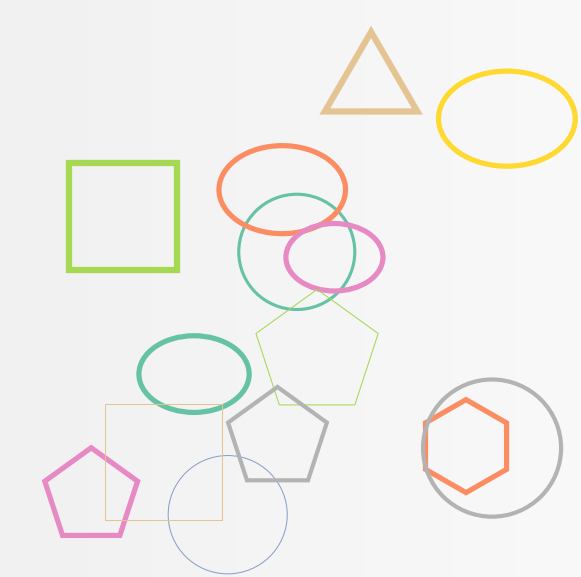[{"shape": "circle", "thickness": 1.5, "radius": 0.5, "center": [0.511, 0.563]}, {"shape": "oval", "thickness": 2.5, "radius": 0.47, "center": [0.334, 0.351]}, {"shape": "oval", "thickness": 2.5, "radius": 0.54, "center": [0.486, 0.671]}, {"shape": "hexagon", "thickness": 2.5, "radius": 0.4, "center": [0.802, 0.227]}, {"shape": "circle", "thickness": 0.5, "radius": 0.51, "center": [0.392, 0.108]}, {"shape": "pentagon", "thickness": 2.5, "radius": 0.42, "center": [0.157, 0.14]}, {"shape": "oval", "thickness": 2.5, "radius": 0.42, "center": [0.575, 0.554]}, {"shape": "square", "thickness": 3, "radius": 0.47, "center": [0.212, 0.624]}, {"shape": "pentagon", "thickness": 0.5, "radius": 0.55, "center": [0.546, 0.387]}, {"shape": "oval", "thickness": 2.5, "radius": 0.59, "center": [0.872, 0.794]}, {"shape": "square", "thickness": 0.5, "radius": 0.5, "center": [0.281, 0.199]}, {"shape": "triangle", "thickness": 3, "radius": 0.46, "center": [0.638, 0.852]}, {"shape": "circle", "thickness": 2, "radius": 0.59, "center": [0.847, 0.223]}, {"shape": "pentagon", "thickness": 2, "radius": 0.45, "center": [0.477, 0.24]}]